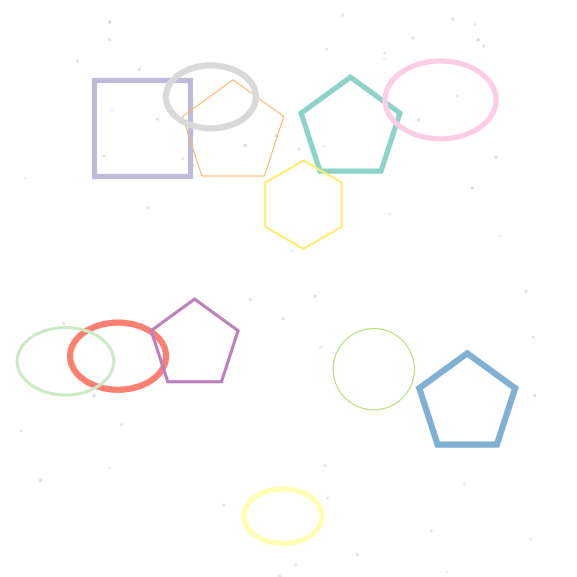[{"shape": "pentagon", "thickness": 2.5, "radius": 0.45, "center": [0.607, 0.776]}, {"shape": "oval", "thickness": 2.5, "radius": 0.34, "center": [0.49, 0.105]}, {"shape": "square", "thickness": 2.5, "radius": 0.42, "center": [0.245, 0.777]}, {"shape": "oval", "thickness": 3, "radius": 0.42, "center": [0.204, 0.382]}, {"shape": "pentagon", "thickness": 3, "radius": 0.44, "center": [0.809, 0.3]}, {"shape": "pentagon", "thickness": 0.5, "radius": 0.46, "center": [0.404, 0.769]}, {"shape": "circle", "thickness": 0.5, "radius": 0.35, "center": [0.647, 0.36]}, {"shape": "oval", "thickness": 2.5, "radius": 0.48, "center": [0.763, 0.826]}, {"shape": "oval", "thickness": 3, "radius": 0.39, "center": [0.365, 0.831]}, {"shape": "pentagon", "thickness": 1.5, "radius": 0.4, "center": [0.337, 0.402]}, {"shape": "oval", "thickness": 1.5, "radius": 0.42, "center": [0.113, 0.374]}, {"shape": "hexagon", "thickness": 1, "radius": 0.38, "center": [0.525, 0.645]}]